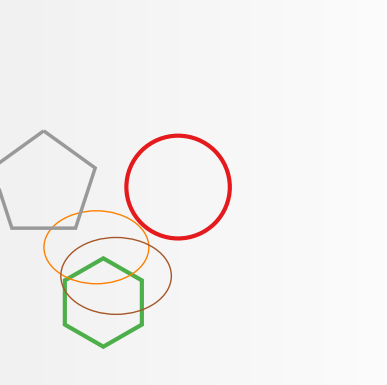[{"shape": "circle", "thickness": 3, "radius": 0.67, "center": [0.46, 0.514]}, {"shape": "hexagon", "thickness": 3, "radius": 0.57, "center": [0.267, 0.214]}, {"shape": "oval", "thickness": 1, "radius": 0.68, "center": [0.249, 0.358]}, {"shape": "oval", "thickness": 1, "radius": 0.71, "center": [0.3, 0.283]}, {"shape": "pentagon", "thickness": 2.5, "radius": 0.7, "center": [0.113, 0.52]}]